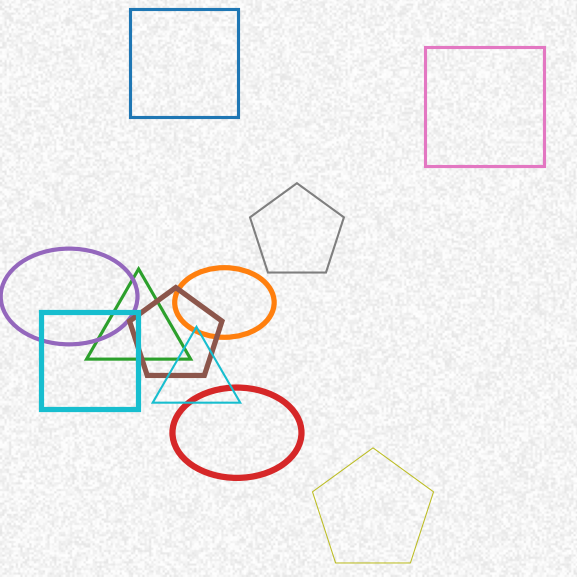[{"shape": "square", "thickness": 1.5, "radius": 0.47, "center": [0.318, 0.89]}, {"shape": "oval", "thickness": 2.5, "radius": 0.43, "center": [0.389, 0.475]}, {"shape": "triangle", "thickness": 1.5, "radius": 0.52, "center": [0.24, 0.429]}, {"shape": "oval", "thickness": 3, "radius": 0.56, "center": [0.41, 0.25]}, {"shape": "oval", "thickness": 2, "radius": 0.59, "center": [0.12, 0.486]}, {"shape": "pentagon", "thickness": 2.5, "radius": 0.42, "center": [0.304, 0.417]}, {"shape": "square", "thickness": 1.5, "radius": 0.52, "center": [0.84, 0.815]}, {"shape": "pentagon", "thickness": 1, "radius": 0.43, "center": [0.514, 0.596]}, {"shape": "pentagon", "thickness": 0.5, "radius": 0.55, "center": [0.646, 0.113]}, {"shape": "triangle", "thickness": 1, "radius": 0.44, "center": [0.34, 0.346]}, {"shape": "square", "thickness": 2.5, "radius": 0.42, "center": [0.155, 0.374]}]